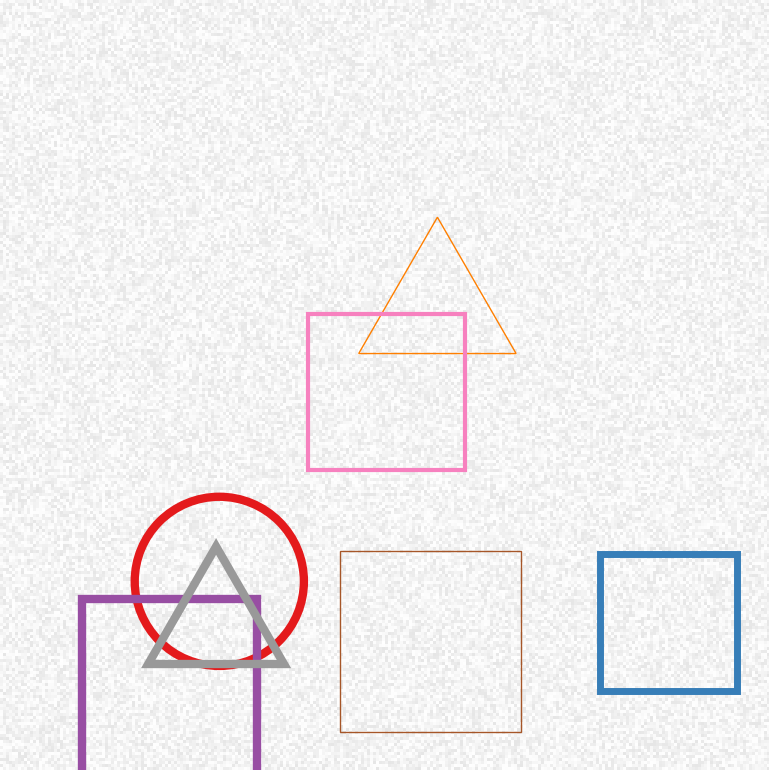[{"shape": "circle", "thickness": 3, "radius": 0.55, "center": [0.285, 0.245]}, {"shape": "square", "thickness": 2.5, "radius": 0.45, "center": [0.868, 0.192]}, {"shape": "square", "thickness": 3, "radius": 0.57, "center": [0.22, 0.108]}, {"shape": "triangle", "thickness": 0.5, "radius": 0.59, "center": [0.568, 0.6]}, {"shape": "square", "thickness": 0.5, "radius": 0.59, "center": [0.56, 0.167]}, {"shape": "square", "thickness": 1.5, "radius": 0.51, "center": [0.502, 0.491]}, {"shape": "triangle", "thickness": 3, "radius": 0.51, "center": [0.281, 0.189]}]